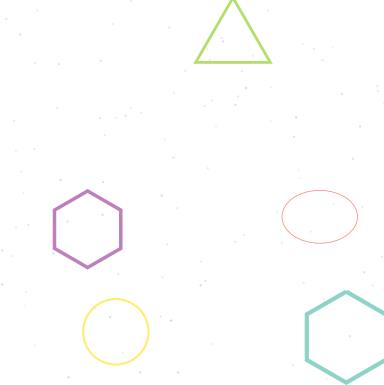[{"shape": "hexagon", "thickness": 3, "radius": 0.59, "center": [0.899, 0.124]}, {"shape": "oval", "thickness": 0.5, "radius": 0.49, "center": [0.83, 0.437]}, {"shape": "triangle", "thickness": 2, "radius": 0.56, "center": [0.605, 0.894]}, {"shape": "hexagon", "thickness": 2.5, "radius": 0.5, "center": [0.228, 0.405]}, {"shape": "circle", "thickness": 1.5, "radius": 0.42, "center": [0.301, 0.138]}]